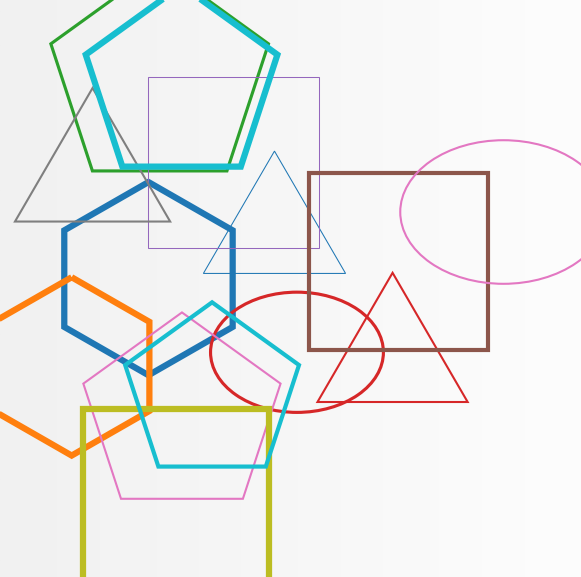[{"shape": "triangle", "thickness": 0.5, "radius": 0.71, "center": [0.472, 0.596]}, {"shape": "hexagon", "thickness": 3, "radius": 0.84, "center": [0.255, 0.517]}, {"shape": "hexagon", "thickness": 3, "radius": 0.77, "center": [0.123, 0.365]}, {"shape": "pentagon", "thickness": 1.5, "radius": 0.98, "center": [0.275, 0.862]}, {"shape": "oval", "thickness": 1.5, "radius": 0.74, "center": [0.511, 0.389]}, {"shape": "triangle", "thickness": 1, "radius": 0.75, "center": [0.675, 0.378]}, {"shape": "square", "thickness": 0.5, "radius": 0.74, "center": [0.401, 0.718]}, {"shape": "square", "thickness": 2, "radius": 0.77, "center": [0.686, 0.546]}, {"shape": "pentagon", "thickness": 1, "radius": 0.89, "center": [0.313, 0.28]}, {"shape": "oval", "thickness": 1, "radius": 0.89, "center": [0.866, 0.632]}, {"shape": "triangle", "thickness": 1, "radius": 0.77, "center": [0.159, 0.693]}, {"shape": "square", "thickness": 3, "radius": 0.8, "center": [0.302, 0.13]}, {"shape": "pentagon", "thickness": 3, "radius": 0.87, "center": [0.312, 0.851]}, {"shape": "pentagon", "thickness": 2, "radius": 0.79, "center": [0.365, 0.318]}]